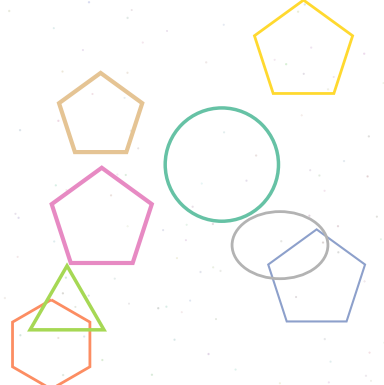[{"shape": "circle", "thickness": 2.5, "radius": 0.74, "center": [0.576, 0.573]}, {"shape": "hexagon", "thickness": 2, "radius": 0.58, "center": [0.133, 0.105]}, {"shape": "pentagon", "thickness": 1.5, "radius": 0.66, "center": [0.822, 0.272]}, {"shape": "pentagon", "thickness": 3, "radius": 0.68, "center": [0.264, 0.428]}, {"shape": "triangle", "thickness": 2.5, "radius": 0.55, "center": [0.174, 0.199]}, {"shape": "pentagon", "thickness": 2, "radius": 0.67, "center": [0.788, 0.866]}, {"shape": "pentagon", "thickness": 3, "radius": 0.57, "center": [0.261, 0.697]}, {"shape": "oval", "thickness": 2, "radius": 0.62, "center": [0.727, 0.363]}]